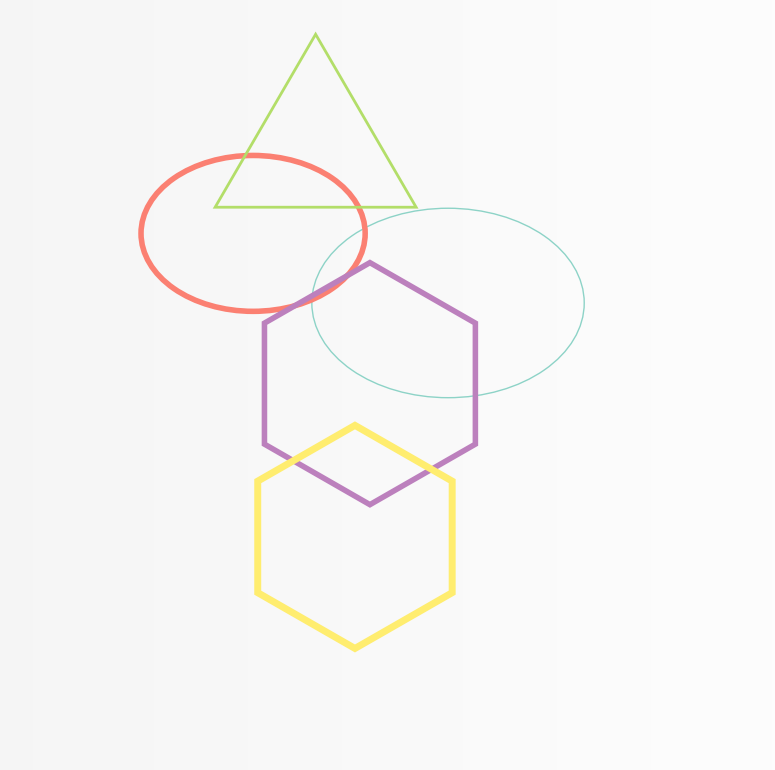[{"shape": "oval", "thickness": 0.5, "radius": 0.88, "center": [0.578, 0.607]}, {"shape": "oval", "thickness": 2, "radius": 0.72, "center": [0.327, 0.697]}, {"shape": "triangle", "thickness": 1, "radius": 0.75, "center": [0.407, 0.806]}, {"shape": "hexagon", "thickness": 2, "radius": 0.79, "center": [0.477, 0.502]}, {"shape": "hexagon", "thickness": 2.5, "radius": 0.72, "center": [0.458, 0.303]}]